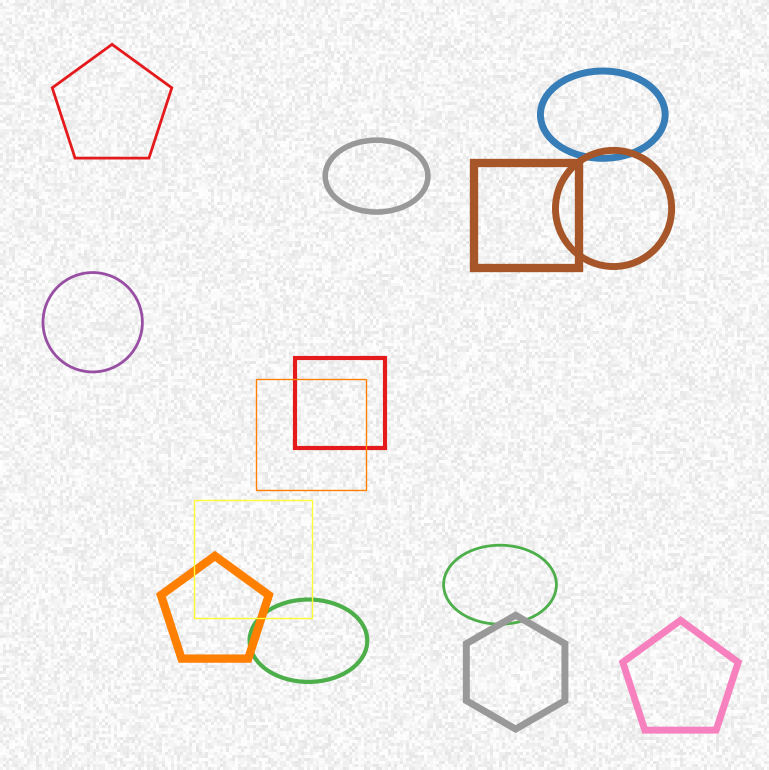[{"shape": "pentagon", "thickness": 1, "radius": 0.41, "center": [0.145, 0.861]}, {"shape": "square", "thickness": 1.5, "radius": 0.29, "center": [0.442, 0.477]}, {"shape": "oval", "thickness": 2.5, "radius": 0.4, "center": [0.783, 0.851]}, {"shape": "oval", "thickness": 1, "radius": 0.37, "center": [0.649, 0.241]}, {"shape": "oval", "thickness": 1.5, "radius": 0.38, "center": [0.401, 0.168]}, {"shape": "circle", "thickness": 1, "radius": 0.32, "center": [0.12, 0.582]}, {"shape": "pentagon", "thickness": 3, "radius": 0.37, "center": [0.279, 0.204]}, {"shape": "square", "thickness": 0.5, "radius": 0.36, "center": [0.404, 0.436]}, {"shape": "square", "thickness": 0.5, "radius": 0.38, "center": [0.328, 0.274]}, {"shape": "square", "thickness": 3, "radius": 0.34, "center": [0.684, 0.72]}, {"shape": "circle", "thickness": 2.5, "radius": 0.38, "center": [0.797, 0.729]}, {"shape": "pentagon", "thickness": 2.5, "radius": 0.39, "center": [0.884, 0.116]}, {"shape": "hexagon", "thickness": 2.5, "radius": 0.37, "center": [0.67, 0.127]}, {"shape": "oval", "thickness": 2, "radius": 0.33, "center": [0.489, 0.771]}]